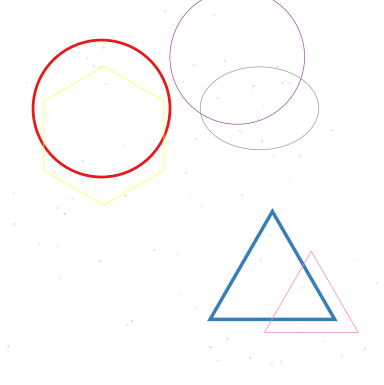[{"shape": "circle", "thickness": 2, "radius": 0.89, "center": [0.264, 0.718]}, {"shape": "triangle", "thickness": 2.5, "radius": 0.93, "center": [0.708, 0.264]}, {"shape": "circle", "thickness": 0.5, "radius": 0.87, "center": [0.616, 0.852]}, {"shape": "hexagon", "thickness": 0.5, "radius": 0.9, "center": [0.27, 0.647]}, {"shape": "triangle", "thickness": 0.5, "radius": 0.7, "center": [0.809, 0.207]}, {"shape": "oval", "thickness": 0.5, "radius": 0.77, "center": [0.674, 0.719]}]